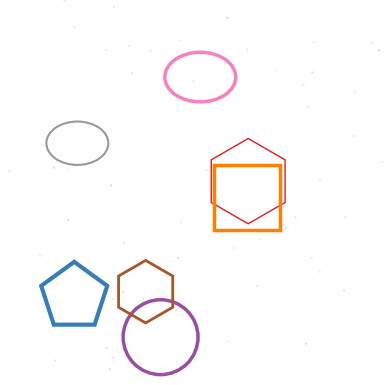[{"shape": "hexagon", "thickness": 1, "radius": 0.55, "center": [0.645, 0.529]}, {"shape": "pentagon", "thickness": 3, "radius": 0.45, "center": [0.193, 0.23]}, {"shape": "circle", "thickness": 2.5, "radius": 0.49, "center": [0.417, 0.124]}, {"shape": "square", "thickness": 2.5, "radius": 0.43, "center": [0.642, 0.487]}, {"shape": "hexagon", "thickness": 2, "radius": 0.41, "center": [0.378, 0.242]}, {"shape": "oval", "thickness": 2.5, "radius": 0.46, "center": [0.52, 0.8]}, {"shape": "oval", "thickness": 1.5, "radius": 0.4, "center": [0.201, 0.628]}]